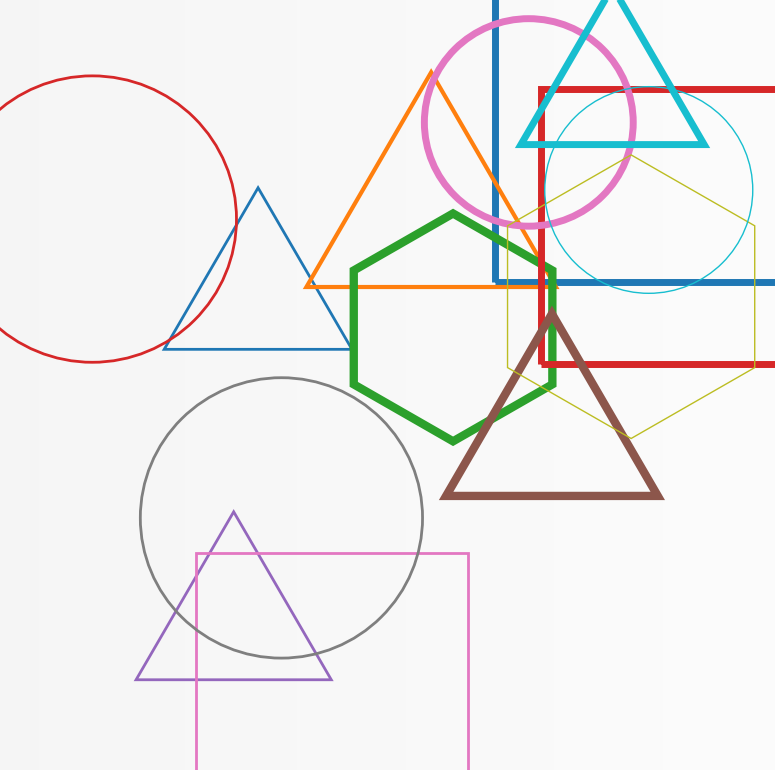[{"shape": "triangle", "thickness": 1, "radius": 0.7, "center": [0.333, 0.616]}, {"shape": "square", "thickness": 2.5, "radius": 1.0, "center": [0.838, 0.832]}, {"shape": "triangle", "thickness": 1.5, "radius": 0.93, "center": [0.556, 0.72]}, {"shape": "hexagon", "thickness": 3, "radius": 0.74, "center": [0.585, 0.575]}, {"shape": "circle", "thickness": 1, "radius": 0.93, "center": [0.119, 0.715]}, {"shape": "square", "thickness": 2.5, "radius": 0.89, "center": [0.876, 0.706]}, {"shape": "triangle", "thickness": 1, "radius": 0.73, "center": [0.302, 0.19]}, {"shape": "triangle", "thickness": 3, "radius": 0.79, "center": [0.712, 0.435]}, {"shape": "circle", "thickness": 2.5, "radius": 0.67, "center": [0.682, 0.841]}, {"shape": "square", "thickness": 1, "radius": 0.88, "center": [0.429, 0.107]}, {"shape": "circle", "thickness": 1, "radius": 0.91, "center": [0.363, 0.327]}, {"shape": "hexagon", "thickness": 0.5, "radius": 0.92, "center": [0.814, 0.615]}, {"shape": "triangle", "thickness": 2.5, "radius": 0.68, "center": [0.79, 0.88]}, {"shape": "circle", "thickness": 0.5, "radius": 0.67, "center": [0.837, 0.753]}]